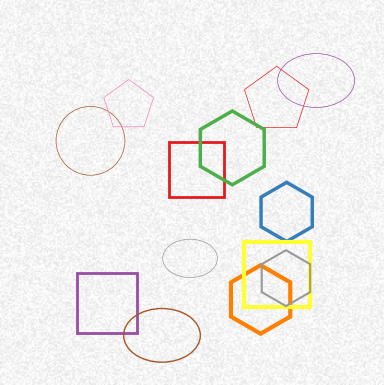[{"shape": "pentagon", "thickness": 0.5, "radius": 0.44, "center": [0.719, 0.74]}, {"shape": "square", "thickness": 2, "radius": 0.36, "center": [0.51, 0.56]}, {"shape": "hexagon", "thickness": 2.5, "radius": 0.38, "center": [0.745, 0.45]}, {"shape": "hexagon", "thickness": 2.5, "radius": 0.48, "center": [0.603, 0.616]}, {"shape": "oval", "thickness": 0.5, "radius": 0.5, "center": [0.821, 0.791]}, {"shape": "square", "thickness": 2, "radius": 0.39, "center": [0.279, 0.212]}, {"shape": "hexagon", "thickness": 3, "radius": 0.44, "center": [0.677, 0.222]}, {"shape": "square", "thickness": 3, "radius": 0.42, "center": [0.72, 0.288]}, {"shape": "circle", "thickness": 0.5, "radius": 0.45, "center": [0.235, 0.634]}, {"shape": "oval", "thickness": 1, "radius": 0.5, "center": [0.421, 0.129]}, {"shape": "pentagon", "thickness": 0.5, "radius": 0.34, "center": [0.334, 0.726]}, {"shape": "hexagon", "thickness": 1.5, "radius": 0.36, "center": [0.743, 0.278]}, {"shape": "oval", "thickness": 0.5, "radius": 0.36, "center": [0.494, 0.329]}]